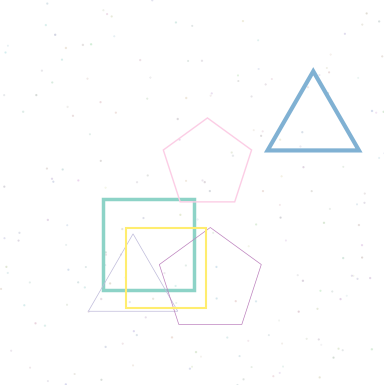[{"shape": "square", "thickness": 2.5, "radius": 0.59, "center": [0.385, 0.364]}, {"shape": "triangle", "thickness": 0.5, "radius": 0.67, "center": [0.346, 0.259]}, {"shape": "triangle", "thickness": 3, "radius": 0.69, "center": [0.814, 0.678]}, {"shape": "pentagon", "thickness": 1, "radius": 0.6, "center": [0.539, 0.573]}, {"shape": "pentagon", "thickness": 0.5, "radius": 0.7, "center": [0.546, 0.27]}, {"shape": "square", "thickness": 1.5, "radius": 0.52, "center": [0.431, 0.304]}]